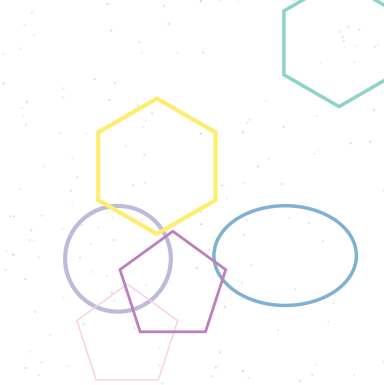[{"shape": "hexagon", "thickness": 2.5, "radius": 0.83, "center": [0.881, 0.889]}, {"shape": "circle", "thickness": 3, "radius": 0.69, "center": [0.306, 0.328]}, {"shape": "oval", "thickness": 2.5, "radius": 0.93, "center": [0.741, 0.336]}, {"shape": "pentagon", "thickness": 1, "radius": 0.69, "center": [0.331, 0.125]}, {"shape": "pentagon", "thickness": 2, "radius": 0.72, "center": [0.449, 0.255]}, {"shape": "hexagon", "thickness": 3, "radius": 0.88, "center": [0.407, 0.568]}]